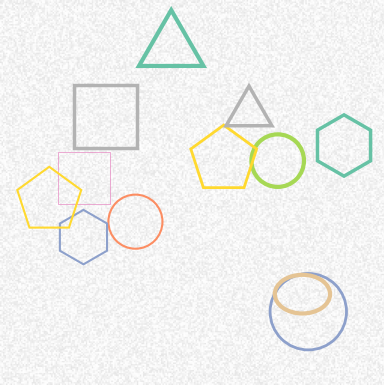[{"shape": "hexagon", "thickness": 2.5, "radius": 0.4, "center": [0.894, 0.622]}, {"shape": "triangle", "thickness": 3, "radius": 0.48, "center": [0.445, 0.877]}, {"shape": "circle", "thickness": 1.5, "radius": 0.35, "center": [0.352, 0.424]}, {"shape": "hexagon", "thickness": 1.5, "radius": 0.35, "center": [0.217, 0.384]}, {"shape": "circle", "thickness": 2, "radius": 0.5, "center": [0.801, 0.19]}, {"shape": "square", "thickness": 0.5, "radius": 0.34, "center": [0.218, 0.538]}, {"shape": "circle", "thickness": 3, "radius": 0.34, "center": [0.721, 0.583]}, {"shape": "pentagon", "thickness": 1.5, "radius": 0.44, "center": [0.128, 0.479]}, {"shape": "pentagon", "thickness": 2, "radius": 0.45, "center": [0.581, 0.585]}, {"shape": "oval", "thickness": 3, "radius": 0.36, "center": [0.786, 0.236]}, {"shape": "triangle", "thickness": 2.5, "radius": 0.34, "center": [0.647, 0.708]}, {"shape": "square", "thickness": 2.5, "radius": 0.41, "center": [0.274, 0.698]}]